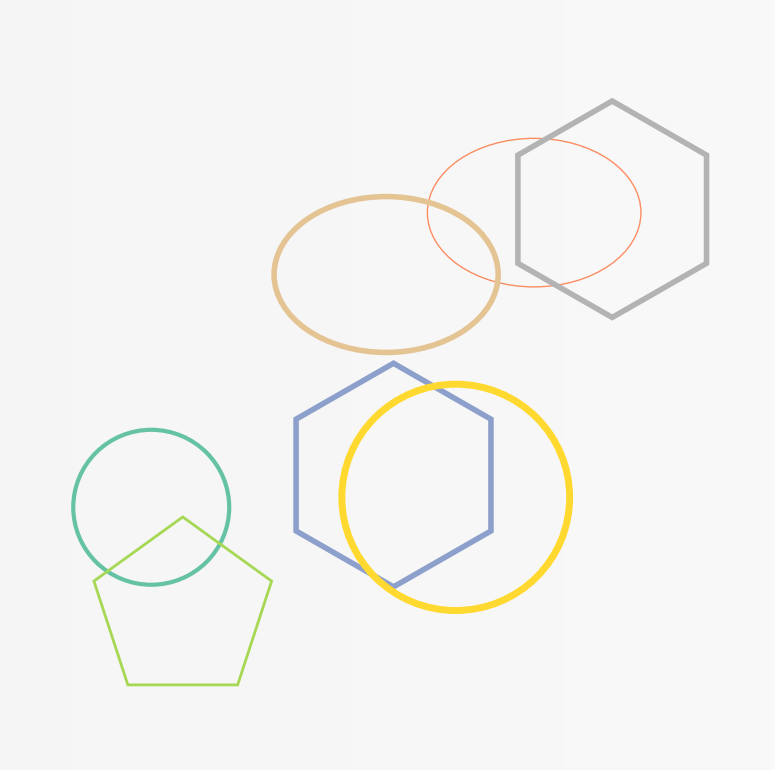[{"shape": "circle", "thickness": 1.5, "radius": 0.5, "center": [0.195, 0.341]}, {"shape": "oval", "thickness": 0.5, "radius": 0.69, "center": [0.689, 0.724]}, {"shape": "hexagon", "thickness": 2, "radius": 0.73, "center": [0.508, 0.383]}, {"shape": "pentagon", "thickness": 1, "radius": 0.6, "center": [0.236, 0.208]}, {"shape": "circle", "thickness": 2.5, "radius": 0.73, "center": [0.588, 0.354]}, {"shape": "oval", "thickness": 2, "radius": 0.72, "center": [0.498, 0.644]}, {"shape": "hexagon", "thickness": 2, "radius": 0.7, "center": [0.79, 0.728]}]